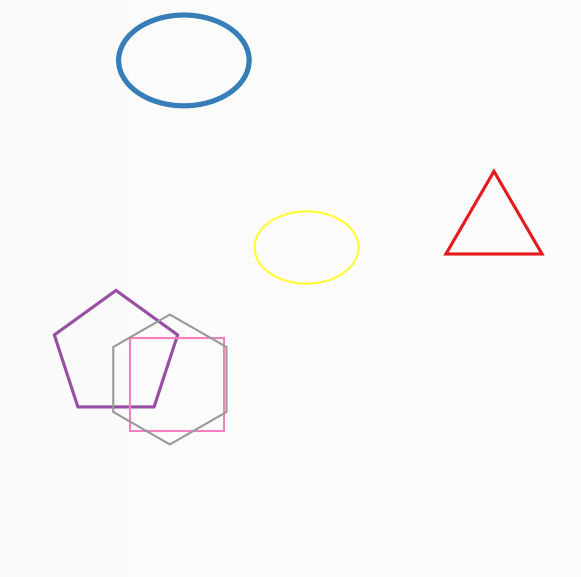[{"shape": "triangle", "thickness": 1.5, "radius": 0.48, "center": [0.85, 0.607]}, {"shape": "oval", "thickness": 2.5, "radius": 0.56, "center": [0.316, 0.895]}, {"shape": "pentagon", "thickness": 1.5, "radius": 0.56, "center": [0.2, 0.385]}, {"shape": "oval", "thickness": 1, "radius": 0.45, "center": [0.527, 0.571]}, {"shape": "square", "thickness": 1, "radius": 0.4, "center": [0.305, 0.334]}, {"shape": "hexagon", "thickness": 1, "radius": 0.56, "center": [0.292, 0.342]}]